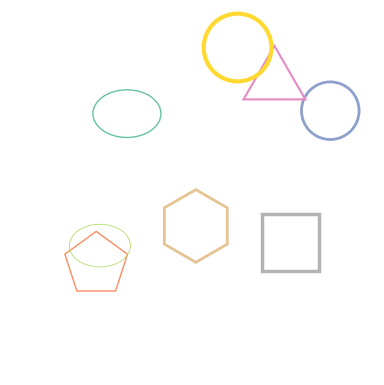[{"shape": "oval", "thickness": 1, "radius": 0.44, "center": [0.33, 0.705]}, {"shape": "pentagon", "thickness": 1, "radius": 0.43, "center": [0.25, 0.313]}, {"shape": "circle", "thickness": 2, "radius": 0.37, "center": [0.858, 0.712]}, {"shape": "triangle", "thickness": 1.5, "radius": 0.46, "center": [0.713, 0.788]}, {"shape": "oval", "thickness": 0.5, "radius": 0.4, "center": [0.259, 0.362]}, {"shape": "circle", "thickness": 3, "radius": 0.44, "center": [0.617, 0.877]}, {"shape": "hexagon", "thickness": 2, "radius": 0.47, "center": [0.509, 0.413]}, {"shape": "square", "thickness": 2.5, "radius": 0.37, "center": [0.754, 0.37]}]